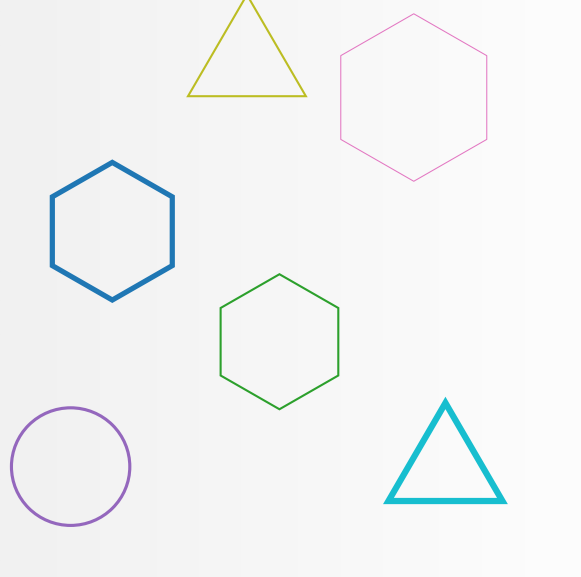[{"shape": "hexagon", "thickness": 2.5, "radius": 0.6, "center": [0.193, 0.599]}, {"shape": "hexagon", "thickness": 1, "radius": 0.58, "center": [0.481, 0.407]}, {"shape": "circle", "thickness": 1.5, "radius": 0.51, "center": [0.122, 0.191]}, {"shape": "hexagon", "thickness": 0.5, "radius": 0.73, "center": [0.712, 0.83]}, {"shape": "triangle", "thickness": 1, "radius": 0.59, "center": [0.425, 0.891]}, {"shape": "triangle", "thickness": 3, "radius": 0.57, "center": [0.766, 0.188]}]